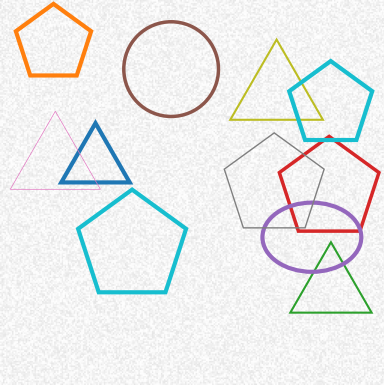[{"shape": "triangle", "thickness": 3, "radius": 0.51, "center": [0.248, 0.577]}, {"shape": "pentagon", "thickness": 3, "radius": 0.51, "center": [0.139, 0.887]}, {"shape": "triangle", "thickness": 1.5, "radius": 0.61, "center": [0.86, 0.249]}, {"shape": "pentagon", "thickness": 2.5, "radius": 0.68, "center": [0.855, 0.51]}, {"shape": "oval", "thickness": 3, "radius": 0.64, "center": [0.81, 0.384]}, {"shape": "circle", "thickness": 2.5, "radius": 0.61, "center": [0.445, 0.82]}, {"shape": "triangle", "thickness": 0.5, "radius": 0.68, "center": [0.144, 0.576]}, {"shape": "pentagon", "thickness": 1, "radius": 0.68, "center": [0.712, 0.518]}, {"shape": "triangle", "thickness": 1.5, "radius": 0.69, "center": [0.718, 0.758]}, {"shape": "pentagon", "thickness": 3, "radius": 0.74, "center": [0.343, 0.36]}, {"shape": "pentagon", "thickness": 3, "radius": 0.57, "center": [0.859, 0.728]}]